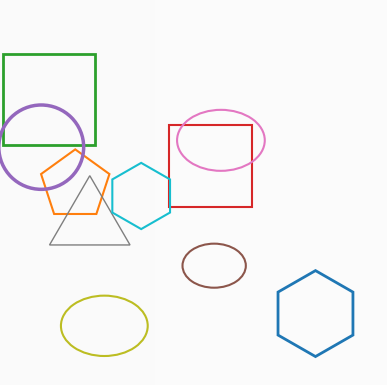[{"shape": "hexagon", "thickness": 2, "radius": 0.56, "center": [0.814, 0.186]}, {"shape": "pentagon", "thickness": 1.5, "radius": 0.46, "center": [0.194, 0.519]}, {"shape": "square", "thickness": 2, "radius": 0.59, "center": [0.126, 0.741]}, {"shape": "square", "thickness": 1.5, "radius": 0.53, "center": [0.543, 0.569]}, {"shape": "circle", "thickness": 2.5, "radius": 0.55, "center": [0.106, 0.618]}, {"shape": "oval", "thickness": 1.5, "radius": 0.41, "center": [0.553, 0.31]}, {"shape": "oval", "thickness": 1.5, "radius": 0.57, "center": [0.57, 0.636]}, {"shape": "triangle", "thickness": 1, "radius": 0.6, "center": [0.232, 0.424]}, {"shape": "oval", "thickness": 1.5, "radius": 0.56, "center": [0.269, 0.154]}, {"shape": "hexagon", "thickness": 1.5, "radius": 0.43, "center": [0.364, 0.491]}]